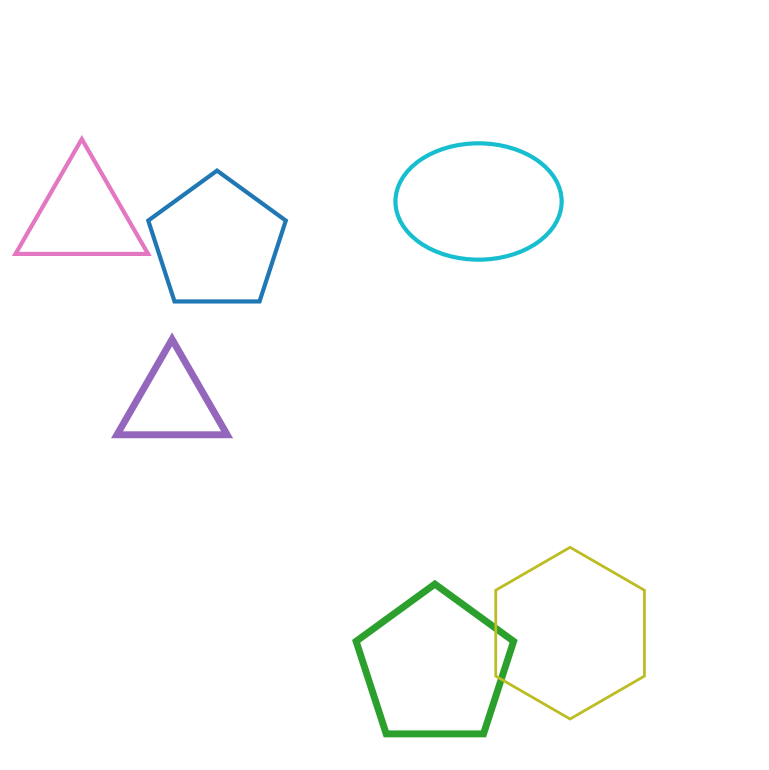[{"shape": "pentagon", "thickness": 1.5, "radius": 0.47, "center": [0.282, 0.684]}, {"shape": "pentagon", "thickness": 2.5, "radius": 0.54, "center": [0.565, 0.134]}, {"shape": "triangle", "thickness": 2.5, "radius": 0.41, "center": [0.223, 0.477]}, {"shape": "triangle", "thickness": 1.5, "radius": 0.5, "center": [0.106, 0.72]}, {"shape": "hexagon", "thickness": 1, "radius": 0.56, "center": [0.74, 0.178]}, {"shape": "oval", "thickness": 1.5, "radius": 0.54, "center": [0.622, 0.738]}]